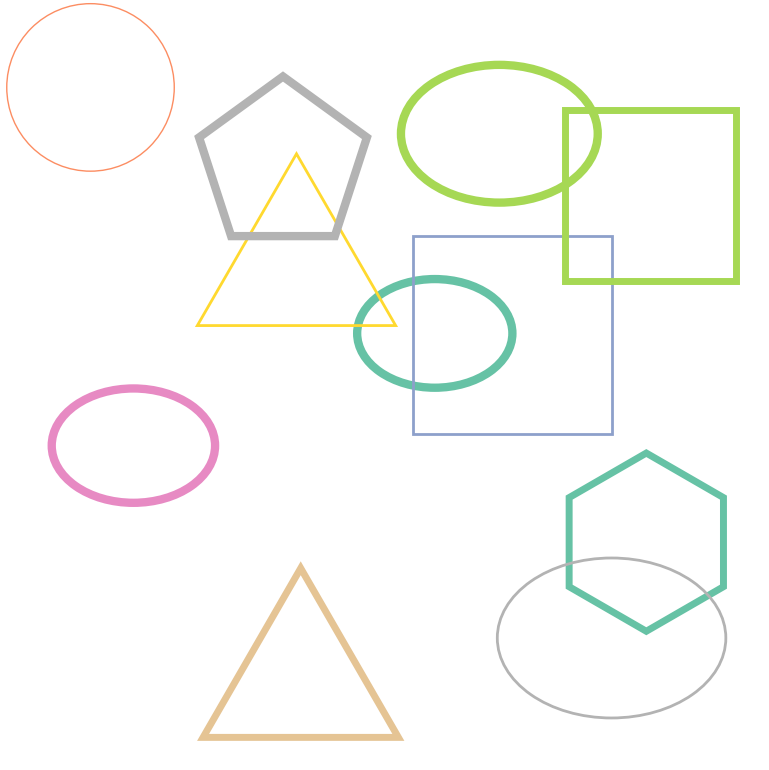[{"shape": "hexagon", "thickness": 2.5, "radius": 0.58, "center": [0.839, 0.296]}, {"shape": "oval", "thickness": 3, "radius": 0.5, "center": [0.565, 0.567]}, {"shape": "circle", "thickness": 0.5, "radius": 0.54, "center": [0.118, 0.886]}, {"shape": "square", "thickness": 1, "radius": 0.64, "center": [0.666, 0.565]}, {"shape": "oval", "thickness": 3, "radius": 0.53, "center": [0.173, 0.421]}, {"shape": "square", "thickness": 2.5, "radius": 0.56, "center": [0.845, 0.747]}, {"shape": "oval", "thickness": 3, "radius": 0.64, "center": [0.649, 0.826]}, {"shape": "triangle", "thickness": 1, "radius": 0.74, "center": [0.385, 0.652]}, {"shape": "triangle", "thickness": 2.5, "radius": 0.73, "center": [0.391, 0.116]}, {"shape": "oval", "thickness": 1, "radius": 0.74, "center": [0.794, 0.171]}, {"shape": "pentagon", "thickness": 3, "radius": 0.57, "center": [0.368, 0.786]}]